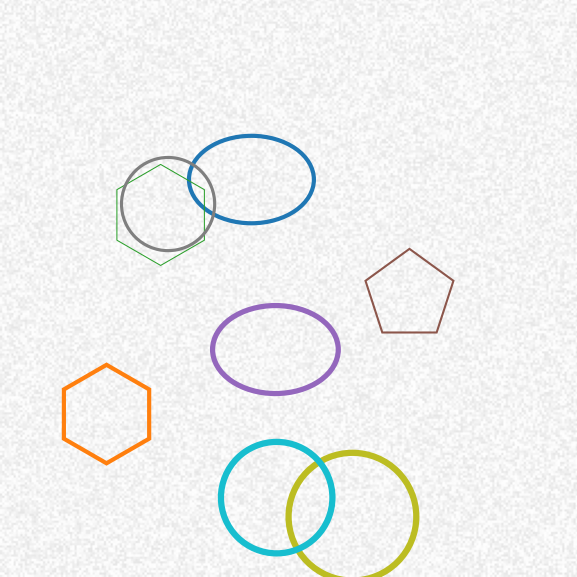[{"shape": "oval", "thickness": 2, "radius": 0.54, "center": [0.435, 0.688]}, {"shape": "hexagon", "thickness": 2, "radius": 0.43, "center": [0.184, 0.282]}, {"shape": "hexagon", "thickness": 0.5, "radius": 0.44, "center": [0.278, 0.627]}, {"shape": "oval", "thickness": 2.5, "radius": 0.54, "center": [0.477, 0.394]}, {"shape": "pentagon", "thickness": 1, "radius": 0.4, "center": [0.709, 0.488]}, {"shape": "circle", "thickness": 1.5, "radius": 0.4, "center": [0.291, 0.646]}, {"shape": "circle", "thickness": 3, "radius": 0.55, "center": [0.61, 0.104]}, {"shape": "circle", "thickness": 3, "radius": 0.48, "center": [0.479, 0.137]}]